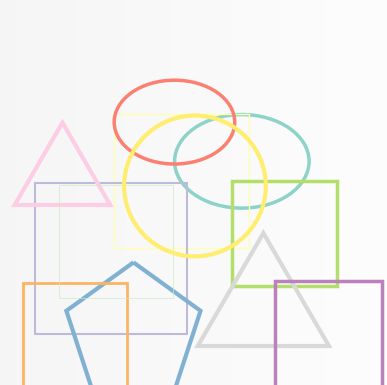[{"shape": "oval", "thickness": 2.5, "radius": 0.87, "center": [0.624, 0.581]}, {"shape": "square", "thickness": 1, "radius": 0.87, "center": [0.469, 0.529]}, {"shape": "square", "thickness": 1.5, "radius": 0.98, "center": [0.287, 0.328]}, {"shape": "oval", "thickness": 2.5, "radius": 0.78, "center": [0.45, 0.683]}, {"shape": "pentagon", "thickness": 3, "radius": 0.91, "center": [0.344, 0.136]}, {"shape": "square", "thickness": 2, "radius": 0.67, "center": [0.193, 0.131]}, {"shape": "square", "thickness": 2.5, "radius": 0.68, "center": [0.735, 0.394]}, {"shape": "triangle", "thickness": 3, "radius": 0.71, "center": [0.161, 0.539]}, {"shape": "triangle", "thickness": 3, "radius": 0.98, "center": [0.68, 0.199]}, {"shape": "square", "thickness": 2.5, "radius": 0.69, "center": [0.848, 0.131]}, {"shape": "square", "thickness": 0.5, "radius": 0.73, "center": [0.3, 0.372]}, {"shape": "circle", "thickness": 3, "radius": 0.91, "center": [0.503, 0.517]}]